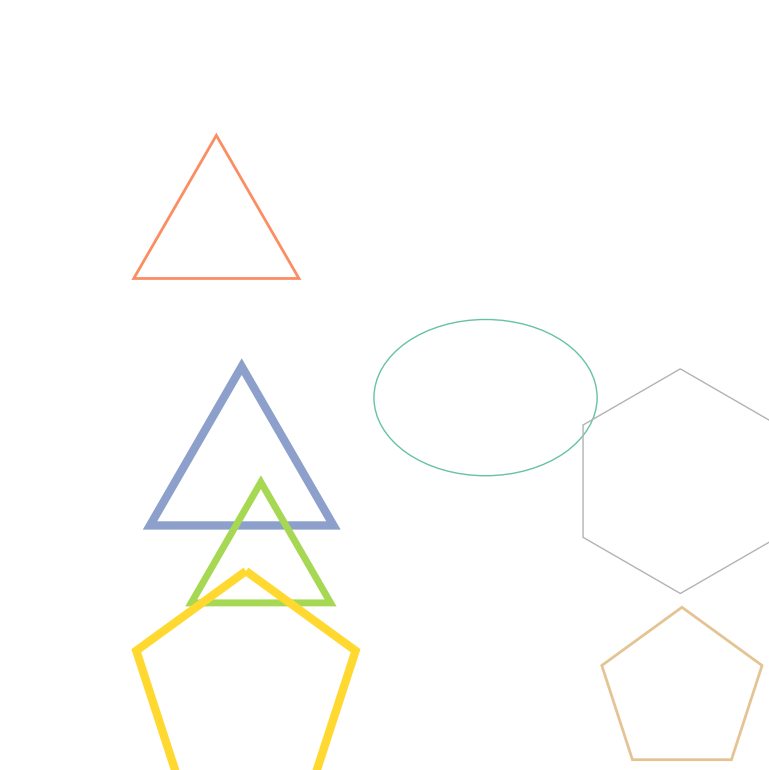[{"shape": "oval", "thickness": 0.5, "radius": 0.72, "center": [0.631, 0.484]}, {"shape": "triangle", "thickness": 1, "radius": 0.62, "center": [0.281, 0.7]}, {"shape": "triangle", "thickness": 3, "radius": 0.69, "center": [0.314, 0.386]}, {"shape": "triangle", "thickness": 2.5, "radius": 0.52, "center": [0.339, 0.269]}, {"shape": "pentagon", "thickness": 3, "radius": 0.75, "center": [0.319, 0.109]}, {"shape": "pentagon", "thickness": 1, "radius": 0.55, "center": [0.886, 0.102]}, {"shape": "hexagon", "thickness": 0.5, "radius": 0.73, "center": [0.884, 0.375]}]